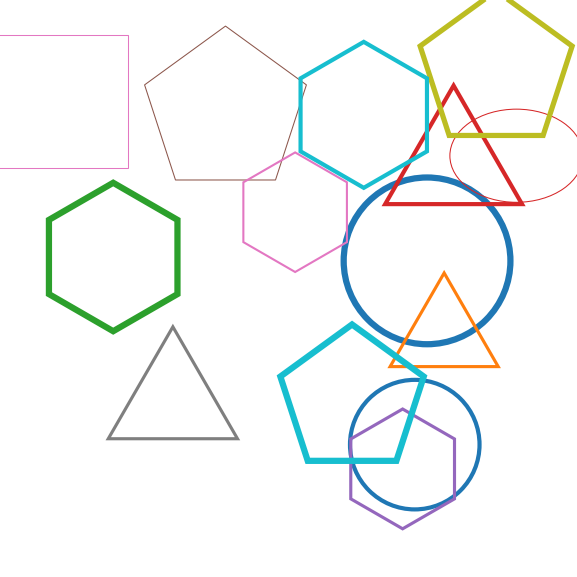[{"shape": "circle", "thickness": 3, "radius": 0.72, "center": [0.739, 0.547]}, {"shape": "circle", "thickness": 2, "radius": 0.56, "center": [0.718, 0.229]}, {"shape": "triangle", "thickness": 1.5, "radius": 0.54, "center": [0.769, 0.418]}, {"shape": "hexagon", "thickness": 3, "radius": 0.64, "center": [0.196, 0.554]}, {"shape": "oval", "thickness": 0.5, "radius": 0.58, "center": [0.894, 0.729]}, {"shape": "triangle", "thickness": 2, "radius": 0.68, "center": [0.785, 0.714]}, {"shape": "hexagon", "thickness": 1.5, "radius": 0.52, "center": [0.697, 0.187]}, {"shape": "pentagon", "thickness": 0.5, "radius": 0.74, "center": [0.39, 0.807]}, {"shape": "square", "thickness": 0.5, "radius": 0.58, "center": [0.106, 0.823]}, {"shape": "hexagon", "thickness": 1, "radius": 0.52, "center": [0.511, 0.632]}, {"shape": "triangle", "thickness": 1.5, "radius": 0.65, "center": [0.299, 0.304]}, {"shape": "pentagon", "thickness": 2.5, "radius": 0.69, "center": [0.859, 0.877]}, {"shape": "pentagon", "thickness": 3, "radius": 0.65, "center": [0.61, 0.307]}, {"shape": "hexagon", "thickness": 2, "radius": 0.63, "center": [0.63, 0.8]}]